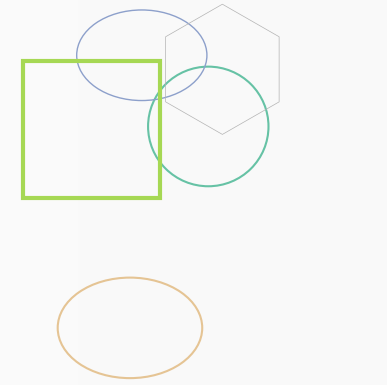[{"shape": "circle", "thickness": 1.5, "radius": 0.78, "center": [0.538, 0.672]}, {"shape": "oval", "thickness": 1, "radius": 0.84, "center": [0.366, 0.856]}, {"shape": "square", "thickness": 3, "radius": 0.89, "center": [0.236, 0.663]}, {"shape": "oval", "thickness": 1.5, "radius": 0.93, "center": [0.335, 0.148]}, {"shape": "hexagon", "thickness": 0.5, "radius": 0.85, "center": [0.574, 0.82]}]